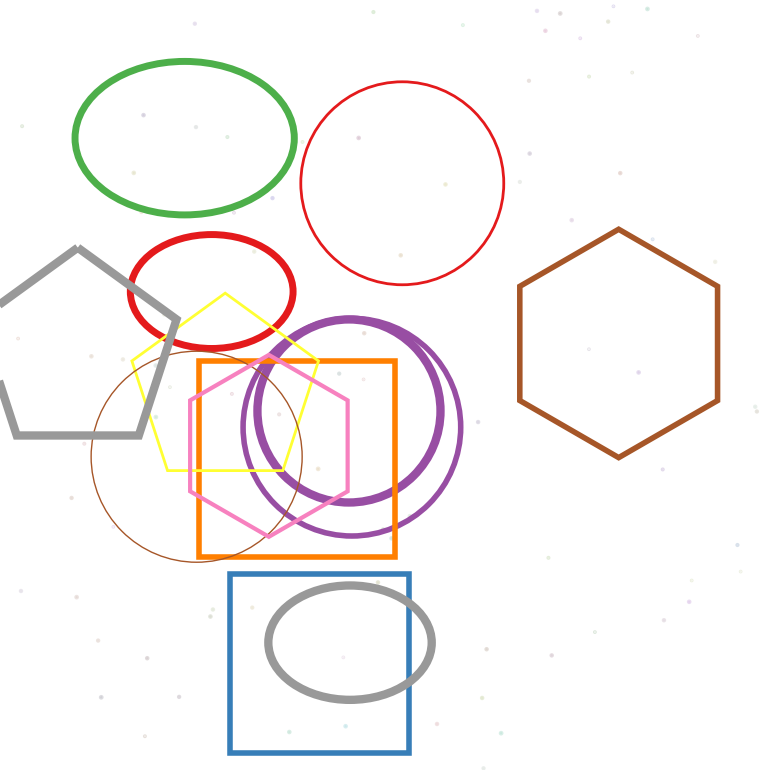[{"shape": "oval", "thickness": 2.5, "radius": 0.53, "center": [0.275, 0.621]}, {"shape": "circle", "thickness": 1, "radius": 0.66, "center": [0.522, 0.762]}, {"shape": "square", "thickness": 2, "radius": 0.58, "center": [0.415, 0.138]}, {"shape": "oval", "thickness": 2.5, "radius": 0.71, "center": [0.24, 0.821]}, {"shape": "circle", "thickness": 3, "radius": 0.59, "center": [0.453, 0.466]}, {"shape": "circle", "thickness": 2, "radius": 0.71, "center": [0.457, 0.445]}, {"shape": "square", "thickness": 2, "radius": 0.64, "center": [0.385, 0.403]}, {"shape": "pentagon", "thickness": 1, "radius": 0.64, "center": [0.292, 0.492]}, {"shape": "circle", "thickness": 0.5, "radius": 0.69, "center": [0.255, 0.407]}, {"shape": "hexagon", "thickness": 2, "radius": 0.74, "center": [0.803, 0.554]}, {"shape": "hexagon", "thickness": 1.5, "radius": 0.59, "center": [0.349, 0.421]}, {"shape": "pentagon", "thickness": 3, "radius": 0.67, "center": [0.101, 0.544]}, {"shape": "oval", "thickness": 3, "radius": 0.53, "center": [0.455, 0.165]}]